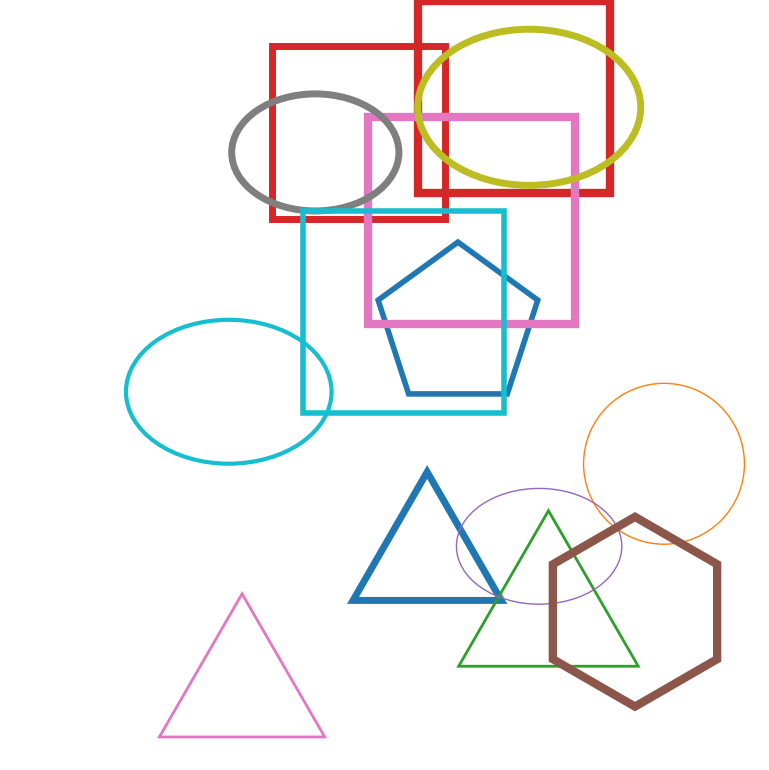[{"shape": "pentagon", "thickness": 2, "radius": 0.54, "center": [0.595, 0.577]}, {"shape": "triangle", "thickness": 2.5, "radius": 0.56, "center": [0.555, 0.276]}, {"shape": "circle", "thickness": 0.5, "radius": 0.52, "center": [0.862, 0.398]}, {"shape": "triangle", "thickness": 1, "radius": 0.67, "center": [0.712, 0.202]}, {"shape": "square", "thickness": 2.5, "radius": 0.56, "center": [0.466, 0.828]}, {"shape": "square", "thickness": 3, "radius": 0.62, "center": [0.667, 0.874]}, {"shape": "oval", "thickness": 0.5, "radius": 0.54, "center": [0.7, 0.291]}, {"shape": "hexagon", "thickness": 3, "radius": 0.62, "center": [0.825, 0.206]}, {"shape": "triangle", "thickness": 1, "radius": 0.62, "center": [0.314, 0.105]}, {"shape": "square", "thickness": 3, "radius": 0.67, "center": [0.612, 0.713]}, {"shape": "oval", "thickness": 2.5, "radius": 0.54, "center": [0.409, 0.802]}, {"shape": "oval", "thickness": 2.5, "radius": 0.72, "center": [0.687, 0.861]}, {"shape": "oval", "thickness": 1.5, "radius": 0.67, "center": [0.297, 0.491]}, {"shape": "square", "thickness": 2, "radius": 0.65, "center": [0.524, 0.595]}]